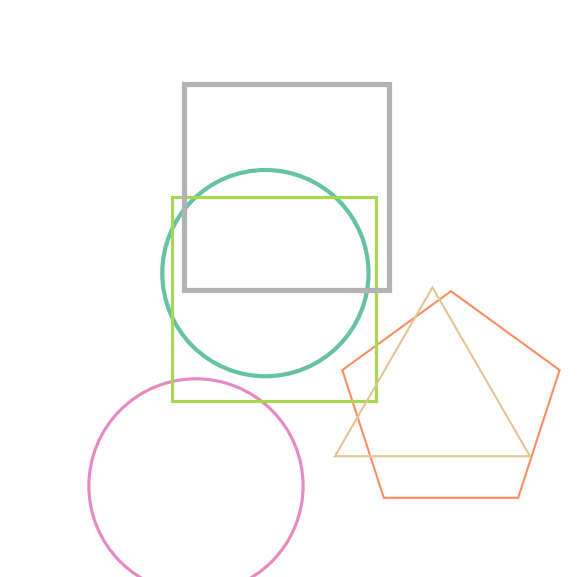[{"shape": "circle", "thickness": 2, "radius": 0.89, "center": [0.46, 0.526]}, {"shape": "pentagon", "thickness": 1, "radius": 0.99, "center": [0.781, 0.297]}, {"shape": "circle", "thickness": 1.5, "radius": 0.93, "center": [0.339, 0.158]}, {"shape": "square", "thickness": 1.5, "radius": 0.88, "center": [0.475, 0.481]}, {"shape": "triangle", "thickness": 1, "radius": 0.97, "center": [0.749, 0.307]}, {"shape": "square", "thickness": 2.5, "radius": 0.89, "center": [0.496, 0.676]}]